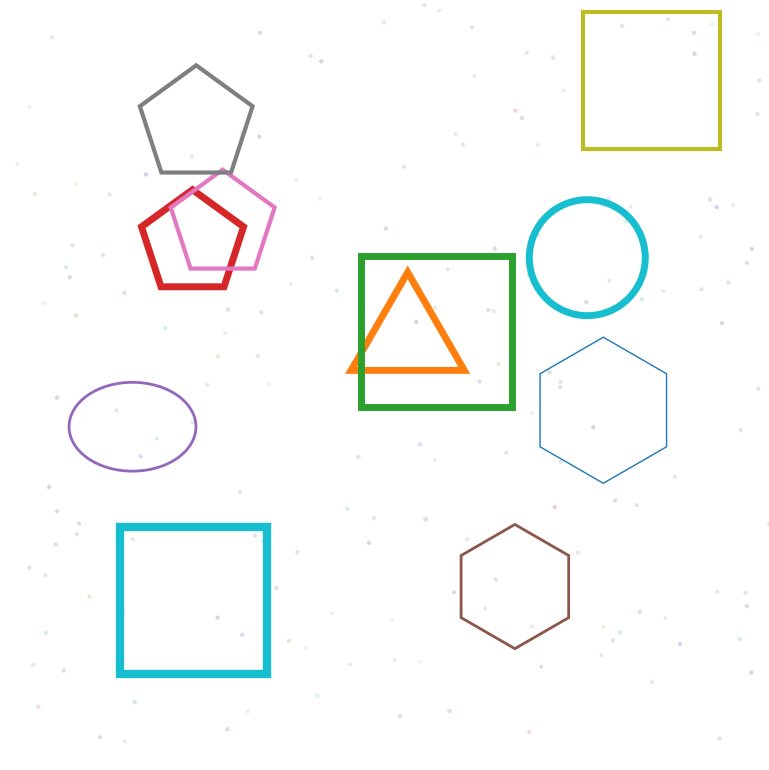[{"shape": "hexagon", "thickness": 0.5, "radius": 0.47, "center": [0.784, 0.467]}, {"shape": "triangle", "thickness": 2.5, "radius": 0.42, "center": [0.529, 0.561]}, {"shape": "square", "thickness": 2.5, "radius": 0.49, "center": [0.567, 0.57]}, {"shape": "pentagon", "thickness": 2.5, "radius": 0.35, "center": [0.25, 0.684]}, {"shape": "oval", "thickness": 1, "radius": 0.41, "center": [0.172, 0.446]}, {"shape": "hexagon", "thickness": 1, "radius": 0.4, "center": [0.669, 0.238]}, {"shape": "pentagon", "thickness": 1.5, "radius": 0.35, "center": [0.289, 0.709]}, {"shape": "pentagon", "thickness": 1.5, "radius": 0.38, "center": [0.255, 0.838]}, {"shape": "square", "thickness": 1.5, "radius": 0.44, "center": [0.846, 0.896]}, {"shape": "circle", "thickness": 2.5, "radius": 0.38, "center": [0.763, 0.665]}, {"shape": "square", "thickness": 3, "radius": 0.48, "center": [0.252, 0.22]}]